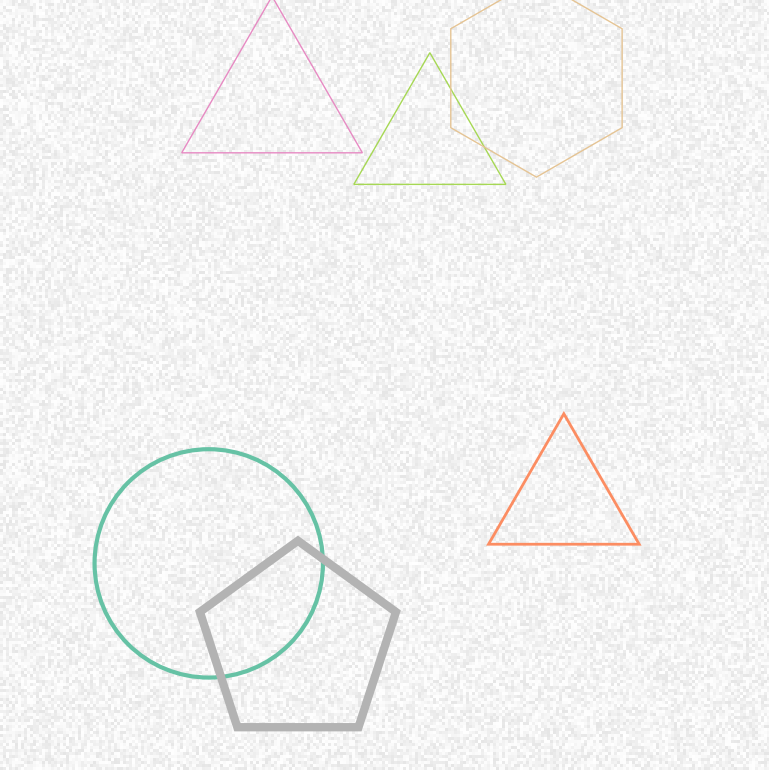[{"shape": "circle", "thickness": 1.5, "radius": 0.74, "center": [0.271, 0.268]}, {"shape": "triangle", "thickness": 1, "radius": 0.56, "center": [0.732, 0.35]}, {"shape": "triangle", "thickness": 0.5, "radius": 0.68, "center": [0.353, 0.869]}, {"shape": "triangle", "thickness": 0.5, "radius": 0.57, "center": [0.558, 0.818]}, {"shape": "hexagon", "thickness": 0.5, "radius": 0.64, "center": [0.697, 0.898]}, {"shape": "pentagon", "thickness": 3, "radius": 0.67, "center": [0.387, 0.164]}]